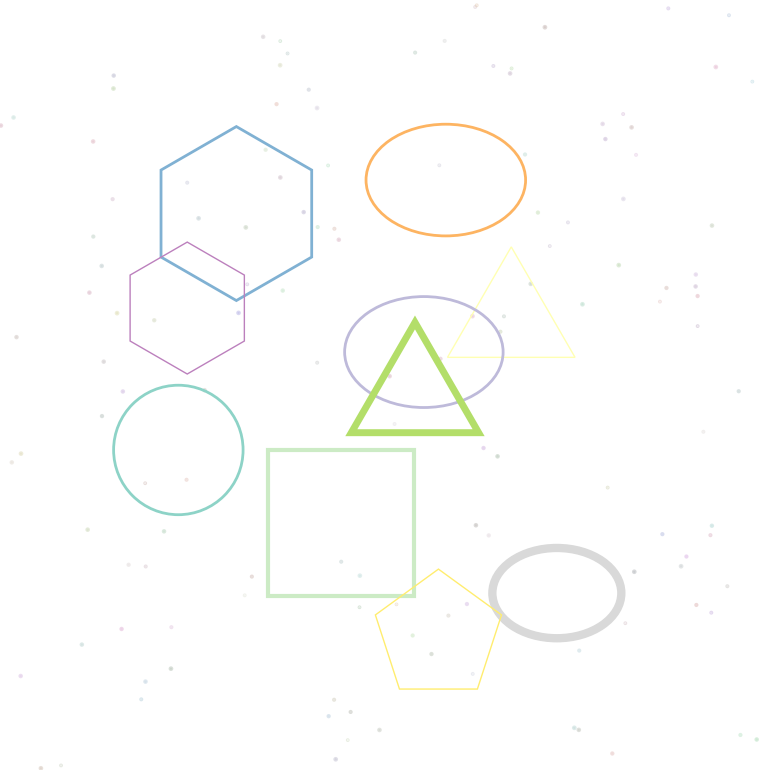[{"shape": "circle", "thickness": 1, "radius": 0.42, "center": [0.232, 0.416]}, {"shape": "triangle", "thickness": 0.5, "radius": 0.48, "center": [0.664, 0.584]}, {"shape": "oval", "thickness": 1, "radius": 0.51, "center": [0.55, 0.543]}, {"shape": "hexagon", "thickness": 1, "radius": 0.56, "center": [0.307, 0.723]}, {"shape": "oval", "thickness": 1, "radius": 0.52, "center": [0.579, 0.766]}, {"shape": "triangle", "thickness": 2.5, "radius": 0.48, "center": [0.539, 0.486]}, {"shape": "oval", "thickness": 3, "radius": 0.42, "center": [0.723, 0.23]}, {"shape": "hexagon", "thickness": 0.5, "radius": 0.43, "center": [0.243, 0.6]}, {"shape": "square", "thickness": 1.5, "radius": 0.47, "center": [0.443, 0.321]}, {"shape": "pentagon", "thickness": 0.5, "radius": 0.43, "center": [0.569, 0.175]}]